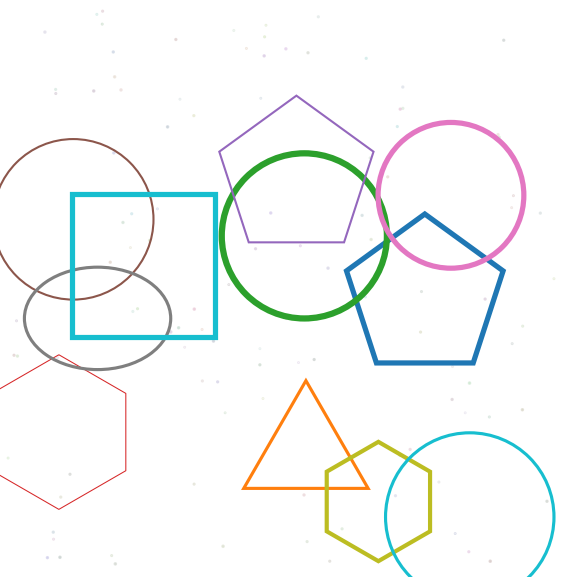[{"shape": "pentagon", "thickness": 2.5, "radius": 0.71, "center": [0.736, 0.486]}, {"shape": "triangle", "thickness": 1.5, "radius": 0.62, "center": [0.53, 0.216]}, {"shape": "circle", "thickness": 3, "radius": 0.71, "center": [0.527, 0.591]}, {"shape": "hexagon", "thickness": 0.5, "radius": 0.67, "center": [0.102, 0.251]}, {"shape": "pentagon", "thickness": 1, "radius": 0.7, "center": [0.513, 0.693]}, {"shape": "circle", "thickness": 1, "radius": 0.69, "center": [0.127, 0.619]}, {"shape": "circle", "thickness": 2.5, "radius": 0.63, "center": [0.781, 0.661]}, {"shape": "oval", "thickness": 1.5, "radius": 0.63, "center": [0.169, 0.448]}, {"shape": "hexagon", "thickness": 2, "radius": 0.52, "center": [0.655, 0.131]}, {"shape": "square", "thickness": 2.5, "radius": 0.62, "center": [0.248, 0.539]}, {"shape": "circle", "thickness": 1.5, "radius": 0.73, "center": [0.813, 0.104]}]